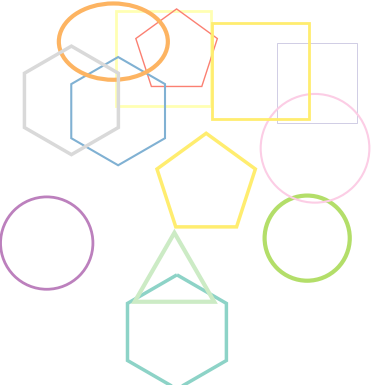[{"shape": "hexagon", "thickness": 2.5, "radius": 0.74, "center": [0.46, 0.138]}, {"shape": "square", "thickness": 2, "radius": 0.61, "center": [0.425, 0.848]}, {"shape": "square", "thickness": 0.5, "radius": 0.52, "center": [0.823, 0.784]}, {"shape": "pentagon", "thickness": 1, "radius": 0.56, "center": [0.459, 0.865]}, {"shape": "hexagon", "thickness": 1.5, "radius": 0.7, "center": [0.307, 0.711]}, {"shape": "oval", "thickness": 3, "radius": 0.71, "center": [0.294, 0.892]}, {"shape": "circle", "thickness": 3, "radius": 0.55, "center": [0.798, 0.381]}, {"shape": "circle", "thickness": 1.5, "radius": 0.71, "center": [0.818, 0.615]}, {"shape": "hexagon", "thickness": 2.5, "radius": 0.7, "center": [0.185, 0.739]}, {"shape": "circle", "thickness": 2, "radius": 0.6, "center": [0.121, 0.369]}, {"shape": "triangle", "thickness": 3, "radius": 0.6, "center": [0.453, 0.276]}, {"shape": "pentagon", "thickness": 2.5, "radius": 0.67, "center": [0.536, 0.519]}, {"shape": "square", "thickness": 2, "radius": 0.63, "center": [0.677, 0.815]}]